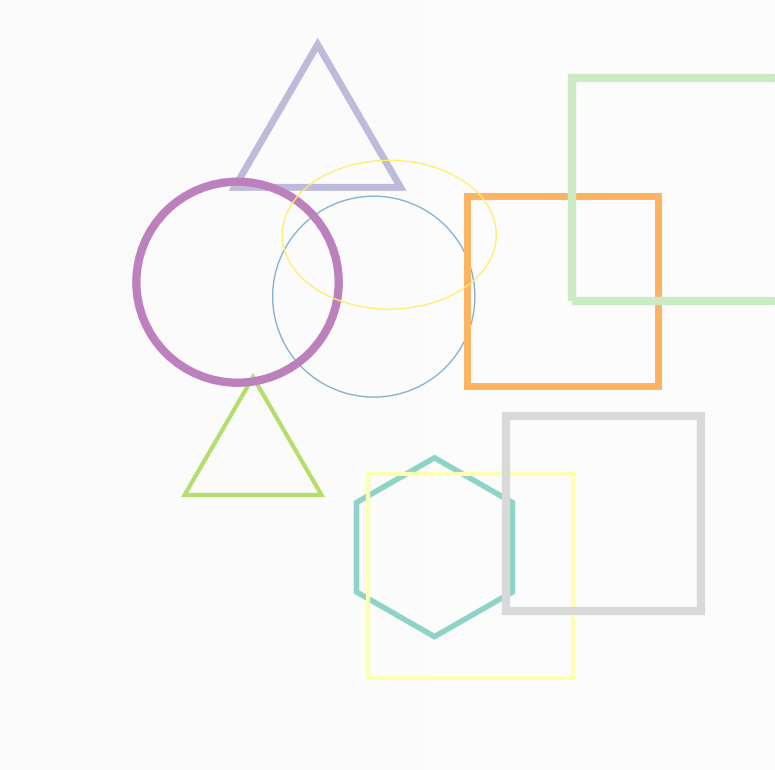[{"shape": "hexagon", "thickness": 2, "radius": 0.58, "center": [0.561, 0.289]}, {"shape": "square", "thickness": 1.5, "radius": 0.66, "center": [0.607, 0.252]}, {"shape": "triangle", "thickness": 2.5, "radius": 0.62, "center": [0.41, 0.818]}, {"shape": "circle", "thickness": 0.5, "radius": 0.65, "center": [0.482, 0.615]}, {"shape": "square", "thickness": 2.5, "radius": 0.62, "center": [0.725, 0.622]}, {"shape": "triangle", "thickness": 1.5, "radius": 0.51, "center": [0.326, 0.408]}, {"shape": "square", "thickness": 3, "radius": 0.63, "center": [0.779, 0.333]}, {"shape": "circle", "thickness": 3, "radius": 0.65, "center": [0.306, 0.634]}, {"shape": "square", "thickness": 3, "radius": 0.72, "center": [0.883, 0.753]}, {"shape": "oval", "thickness": 0.5, "radius": 0.69, "center": [0.502, 0.695]}]